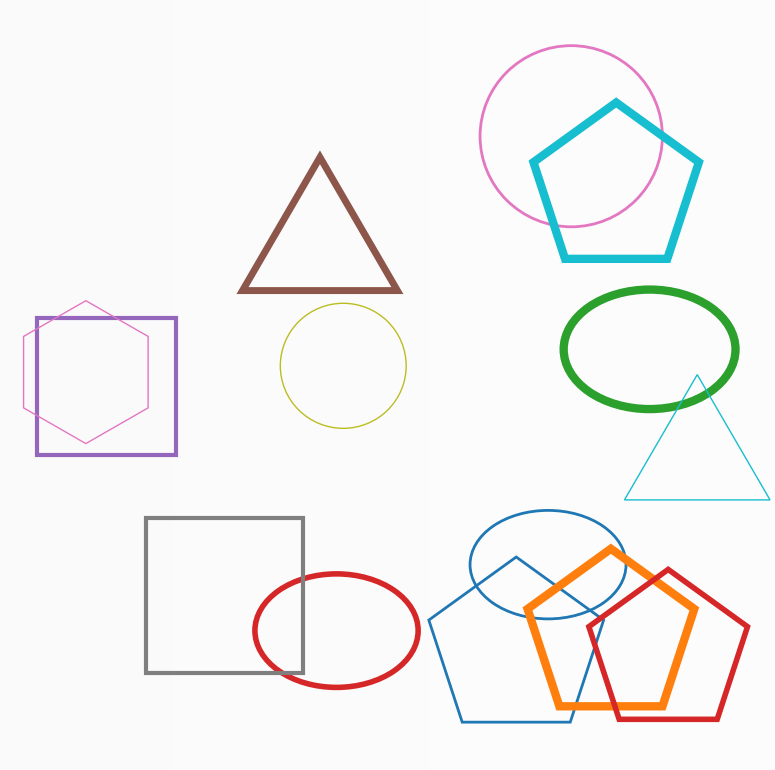[{"shape": "pentagon", "thickness": 1, "radius": 0.59, "center": [0.666, 0.158]}, {"shape": "oval", "thickness": 1, "radius": 0.5, "center": [0.707, 0.267]}, {"shape": "pentagon", "thickness": 3, "radius": 0.57, "center": [0.788, 0.174]}, {"shape": "oval", "thickness": 3, "radius": 0.55, "center": [0.838, 0.546]}, {"shape": "pentagon", "thickness": 2, "radius": 0.54, "center": [0.862, 0.153]}, {"shape": "oval", "thickness": 2, "radius": 0.53, "center": [0.434, 0.181]}, {"shape": "square", "thickness": 1.5, "radius": 0.45, "center": [0.137, 0.498]}, {"shape": "triangle", "thickness": 2.5, "radius": 0.58, "center": [0.413, 0.68]}, {"shape": "circle", "thickness": 1, "radius": 0.59, "center": [0.737, 0.823]}, {"shape": "hexagon", "thickness": 0.5, "radius": 0.46, "center": [0.111, 0.517]}, {"shape": "square", "thickness": 1.5, "radius": 0.5, "center": [0.289, 0.226]}, {"shape": "circle", "thickness": 0.5, "radius": 0.41, "center": [0.443, 0.525]}, {"shape": "triangle", "thickness": 0.5, "radius": 0.54, "center": [0.9, 0.405]}, {"shape": "pentagon", "thickness": 3, "radius": 0.56, "center": [0.795, 0.755]}]